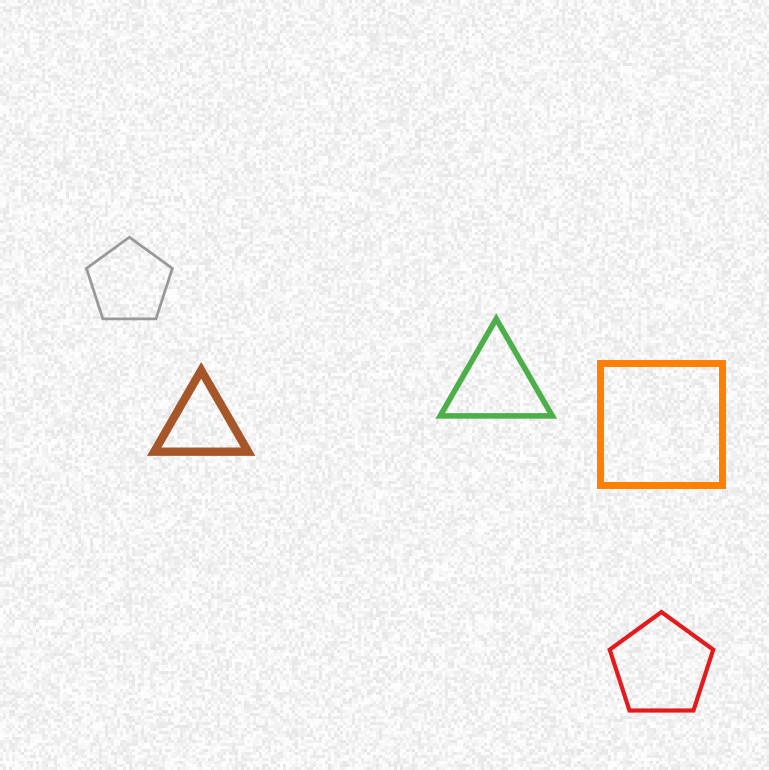[{"shape": "pentagon", "thickness": 1.5, "radius": 0.35, "center": [0.859, 0.134]}, {"shape": "triangle", "thickness": 2, "radius": 0.42, "center": [0.644, 0.502]}, {"shape": "square", "thickness": 2.5, "radius": 0.4, "center": [0.858, 0.449]}, {"shape": "triangle", "thickness": 3, "radius": 0.35, "center": [0.261, 0.449]}, {"shape": "pentagon", "thickness": 1, "radius": 0.29, "center": [0.168, 0.633]}]